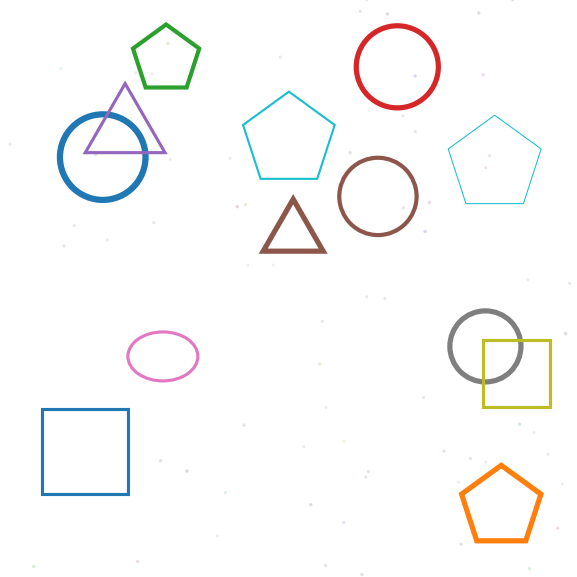[{"shape": "circle", "thickness": 3, "radius": 0.37, "center": [0.178, 0.727]}, {"shape": "square", "thickness": 1.5, "radius": 0.37, "center": [0.147, 0.218]}, {"shape": "pentagon", "thickness": 2.5, "radius": 0.36, "center": [0.868, 0.121]}, {"shape": "pentagon", "thickness": 2, "radius": 0.3, "center": [0.288, 0.896]}, {"shape": "circle", "thickness": 2.5, "radius": 0.36, "center": [0.688, 0.883]}, {"shape": "triangle", "thickness": 1.5, "radius": 0.4, "center": [0.217, 0.775]}, {"shape": "triangle", "thickness": 2.5, "radius": 0.3, "center": [0.508, 0.594]}, {"shape": "circle", "thickness": 2, "radius": 0.33, "center": [0.654, 0.659]}, {"shape": "oval", "thickness": 1.5, "radius": 0.3, "center": [0.282, 0.382]}, {"shape": "circle", "thickness": 2.5, "radius": 0.31, "center": [0.841, 0.399]}, {"shape": "square", "thickness": 1.5, "radius": 0.29, "center": [0.894, 0.352]}, {"shape": "pentagon", "thickness": 0.5, "radius": 0.42, "center": [0.857, 0.715]}, {"shape": "pentagon", "thickness": 1, "radius": 0.42, "center": [0.5, 0.757]}]